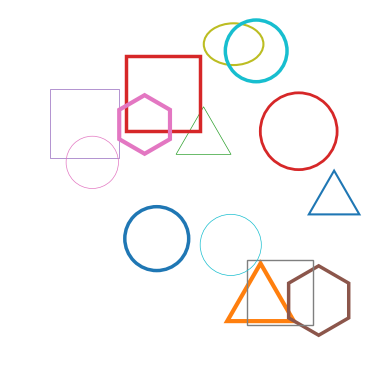[{"shape": "triangle", "thickness": 1.5, "radius": 0.38, "center": [0.868, 0.481]}, {"shape": "circle", "thickness": 2.5, "radius": 0.41, "center": [0.407, 0.38]}, {"shape": "triangle", "thickness": 3, "radius": 0.5, "center": [0.677, 0.216]}, {"shape": "triangle", "thickness": 0.5, "radius": 0.41, "center": [0.529, 0.64]}, {"shape": "square", "thickness": 2.5, "radius": 0.48, "center": [0.423, 0.757]}, {"shape": "circle", "thickness": 2, "radius": 0.5, "center": [0.776, 0.659]}, {"shape": "square", "thickness": 0.5, "radius": 0.45, "center": [0.219, 0.679]}, {"shape": "hexagon", "thickness": 2.5, "radius": 0.45, "center": [0.828, 0.219]}, {"shape": "hexagon", "thickness": 3, "radius": 0.38, "center": [0.376, 0.677]}, {"shape": "circle", "thickness": 0.5, "radius": 0.34, "center": [0.24, 0.578]}, {"shape": "square", "thickness": 1, "radius": 0.43, "center": [0.727, 0.24]}, {"shape": "oval", "thickness": 1.5, "radius": 0.39, "center": [0.607, 0.885]}, {"shape": "circle", "thickness": 0.5, "radius": 0.4, "center": [0.599, 0.364]}, {"shape": "circle", "thickness": 2.5, "radius": 0.4, "center": [0.665, 0.868]}]